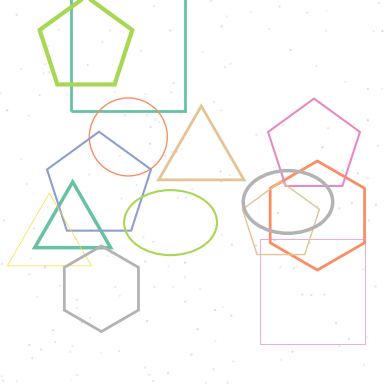[{"shape": "triangle", "thickness": 2.5, "radius": 0.57, "center": [0.189, 0.414]}, {"shape": "square", "thickness": 2, "radius": 0.75, "center": [0.333, 0.86]}, {"shape": "circle", "thickness": 1, "radius": 0.51, "center": [0.333, 0.644]}, {"shape": "hexagon", "thickness": 2, "radius": 0.71, "center": [0.824, 0.44]}, {"shape": "pentagon", "thickness": 1.5, "radius": 0.71, "center": [0.257, 0.516]}, {"shape": "square", "thickness": 0.5, "radius": 0.68, "center": [0.811, 0.243]}, {"shape": "pentagon", "thickness": 1.5, "radius": 0.63, "center": [0.816, 0.618]}, {"shape": "oval", "thickness": 1.5, "radius": 0.6, "center": [0.443, 0.422]}, {"shape": "pentagon", "thickness": 3, "radius": 0.63, "center": [0.223, 0.883]}, {"shape": "triangle", "thickness": 0.5, "radius": 0.63, "center": [0.128, 0.373]}, {"shape": "pentagon", "thickness": 1, "radius": 0.53, "center": [0.73, 0.424]}, {"shape": "triangle", "thickness": 2, "radius": 0.64, "center": [0.523, 0.597]}, {"shape": "hexagon", "thickness": 2, "radius": 0.56, "center": [0.263, 0.25]}, {"shape": "oval", "thickness": 2.5, "radius": 0.58, "center": [0.748, 0.475]}]